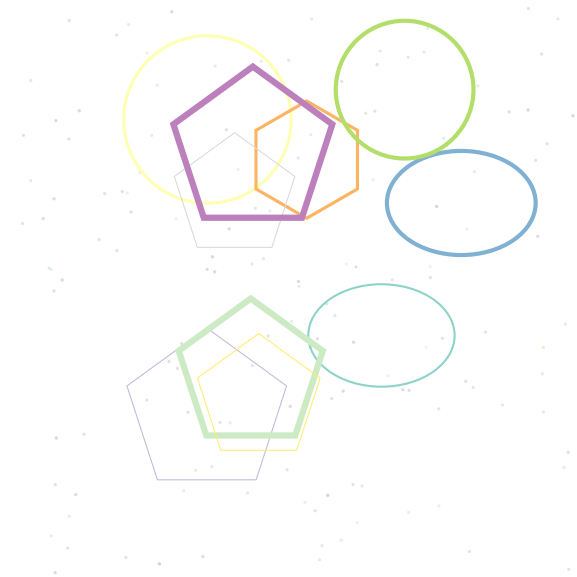[{"shape": "oval", "thickness": 1, "radius": 0.63, "center": [0.661, 0.418]}, {"shape": "circle", "thickness": 1.5, "radius": 0.73, "center": [0.359, 0.792]}, {"shape": "pentagon", "thickness": 0.5, "radius": 0.73, "center": [0.358, 0.286]}, {"shape": "oval", "thickness": 2, "radius": 0.64, "center": [0.799, 0.648]}, {"shape": "hexagon", "thickness": 1.5, "radius": 0.51, "center": [0.531, 0.723]}, {"shape": "circle", "thickness": 2, "radius": 0.6, "center": [0.701, 0.844]}, {"shape": "pentagon", "thickness": 0.5, "radius": 0.55, "center": [0.406, 0.66]}, {"shape": "pentagon", "thickness": 3, "radius": 0.72, "center": [0.438, 0.739]}, {"shape": "pentagon", "thickness": 3, "radius": 0.66, "center": [0.434, 0.351]}, {"shape": "pentagon", "thickness": 0.5, "radius": 0.56, "center": [0.448, 0.31]}]